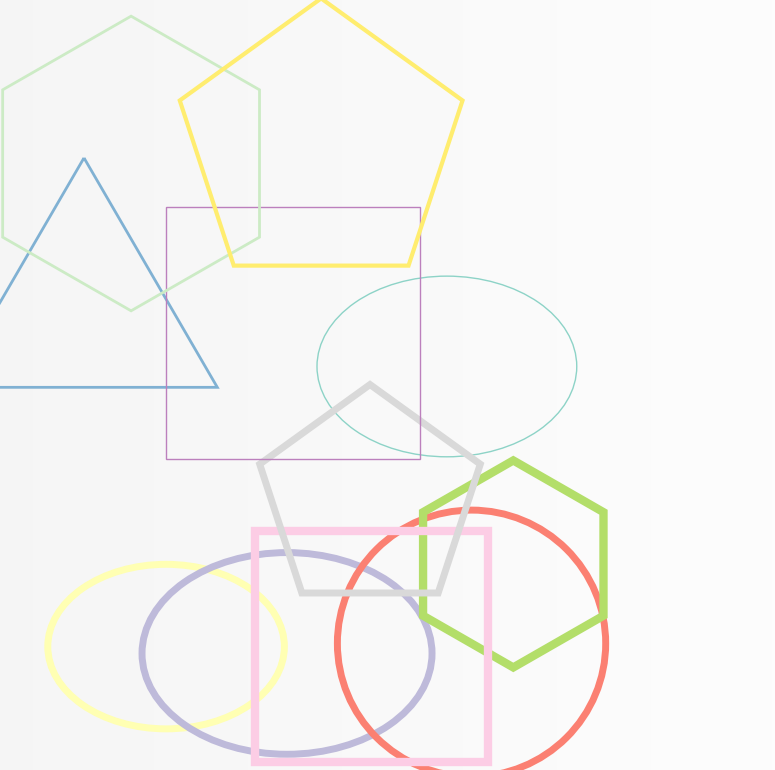[{"shape": "oval", "thickness": 0.5, "radius": 0.84, "center": [0.577, 0.524]}, {"shape": "oval", "thickness": 2.5, "radius": 0.76, "center": [0.214, 0.16]}, {"shape": "oval", "thickness": 2.5, "radius": 0.94, "center": [0.37, 0.151]}, {"shape": "circle", "thickness": 2.5, "radius": 0.87, "center": [0.608, 0.164]}, {"shape": "triangle", "thickness": 1, "radius": 0.99, "center": [0.108, 0.596]}, {"shape": "hexagon", "thickness": 3, "radius": 0.67, "center": [0.662, 0.268]}, {"shape": "square", "thickness": 3, "radius": 0.75, "center": [0.479, 0.16]}, {"shape": "pentagon", "thickness": 2.5, "radius": 0.75, "center": [0.477, 0.351]}, {"shape": "square", "thickness": 0.5, "radius": 0.82, "center": [0.378, 0.567]}, {"shape": "hexagon", "thickness": 1, "radius": 0.96, "center": [0.169, 0.788]}, {"shape": "pentagon", "thickness": 1.5, "radius": 0.96, "center": [0.414, 0.81]}]